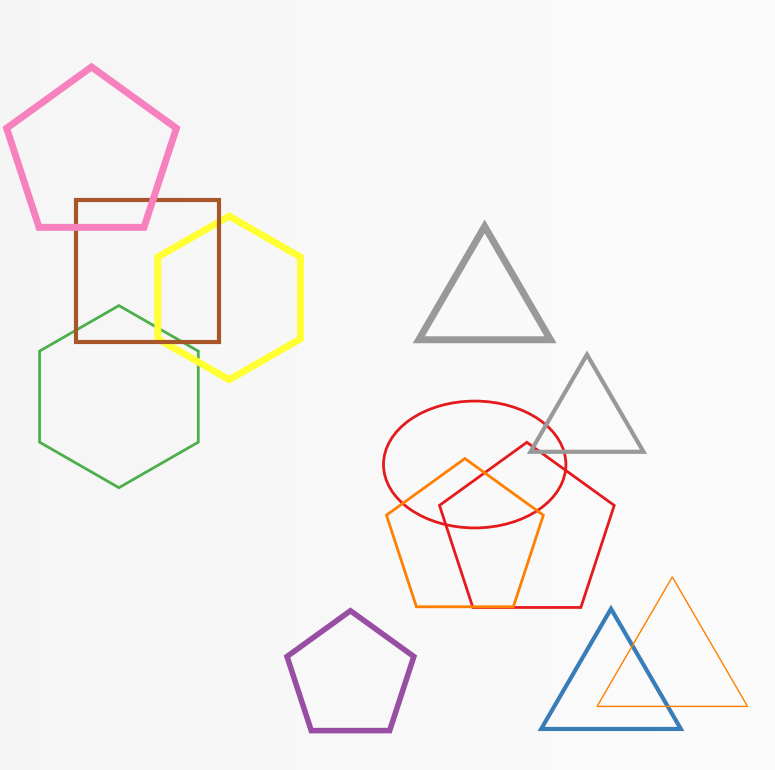[{"shape": "oval", "thickness": 1, "radius": 0.59, "center": [0.613, 0.397]}, {"shape": "pentagon", "thickness": 1, "radius": 0.59, "center": [0.68, 0.307]}, {"shape": "triangle", "thickness": 1.5, "radius": 0.52, "center": [0.788, 0.105]}, {"shape": "hexagon", "thickness": 1, "radius": 0.59, "center": [0.153, 0.485]}, {"shape": "pentagon", "thickness": 2, "radius": 0.43, "center": [0.452, 0.121]}, {"shape": "triangle", "thickness": 0.5, "radius": 0.56, "center": [0.867, 0.139]}, {"shape": "pentagon", "thickness": 1, "radius": 0.53, "center": [0.6, 0.298]}, {"shape": "hexagon", "thickness": 2.5, "radius": 0.53, "center": [0.296, 0.613]}, {"shape": "square", "thickness": 1.5, "radius": 0.46, "center": [0.19, 0.648]}, {"shape": "pentagon", "thickness": 2.5, "radius": 0.58, "center": [0.118, 0.798]}, {"shape": "triangle", "thickness": 2.5, "radius": 0.49, "center": [0.625, 0.608]}, {"shape": "triangle", "thickness": 1.5, "radius": 0.42, "center": [0.757, 0.455]}]